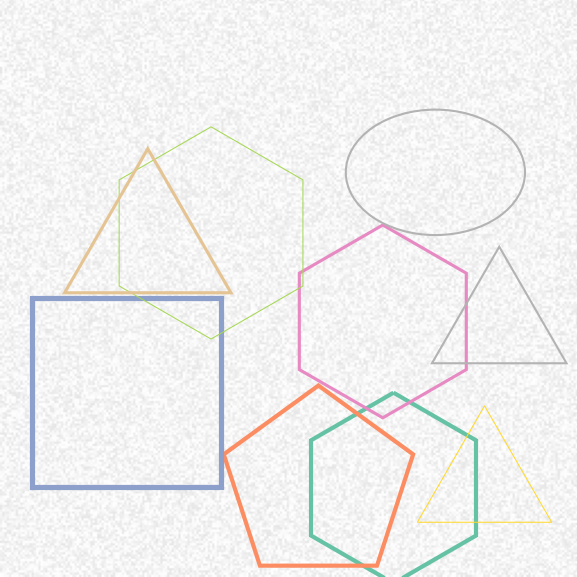[{"shape": "hexagon", "thickness": 2, "radius": 0.82, "center": [0.681, 0.154]}, {"shape": "pentagon", "thickness": 2, "radius": 0.86, "center": [0.551, 0.159]}, {"shape": "square", "thickness": 2.5, "radius": 0.82, "center": [0.219, 0.32]}, {"shape": "hexagon", "thickness": 1.5, "radius": 0.83, "center": [0.663, 0.443]}, {"shape": "hexagon", "thickness": 0.5, "radius": 0.92, "center": [0.365, 0.596]}, {"shape": "triangle", "thickness": 0.5, "radius": 0.67, "center": [0.839, 0.162]}, {"shape": "triangle", "thickness": 1.5, "radius": 0.83, "center": [0.256, 0.575]}, {"shape": "oval", "thickness": 1, "radius": 0.78, "center": [0.754, 0.701]}, {"shape": "triangle", "thickness": 1, "radius": 0.67, "center": [0.865, 0.437]}]